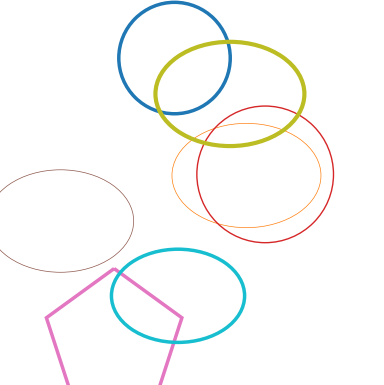[{"shape": "circle", "thickness": 2.5, "radius": 0.72, "center": [0.453, 0.849]}, {"shape": "oval", "thickness": 0.5, "radius": 0.97, "center": [0.64, 0.544]}, {"shape": "circle", "thickness": 1, "radius": 0.89, "center": [0.689, 0.547]}, {"shape": "oval", "thickness": 0.5, "radius": 0.95, "center": [0.157, 0.426]}, {"shape": "pentagon", "thickness": 2.5, "radius": 0.93, "center": [0.296, 0.117]}, {"shape": "oval", "thickness": 3, "radius": 0.97, "center": [0.597, 0.756]}, {"shape": "oval", "thickness": 2.5, "radius": 0.86, "center": [0.462, 0.232]}]